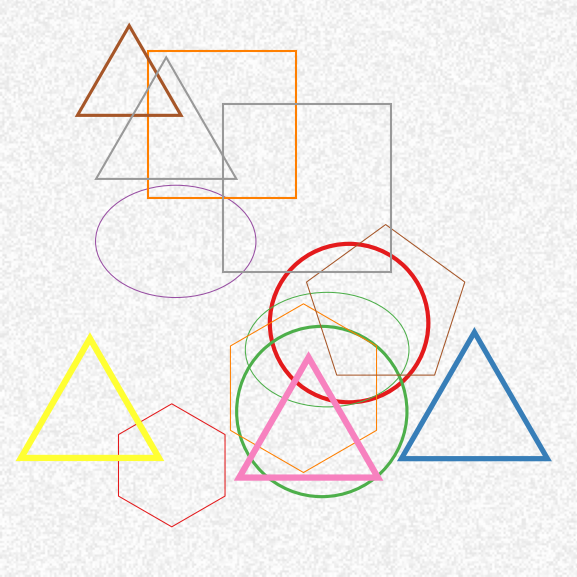[{"shape": "circle", "thickness": 2, "radius": 0.69, "center": [0.604, 0.44]}, {"shape": "hexagon", "thickness": 0.5, "radius": 0.53, "center": [0.297, 0.193]}, {"shape": "triangle", "thickness": 2.5, "radius": 0.73, "center": [0.821, 0.278]}, {"shape": "circle", "thickness": 1.5, "radius": 0.74, "center": [0.557, 0.287]}, {"shape": "oval", "thickness": 0.5, "radius": 0.71, "center": [0.566, 0.394]}, {"shape": "oval", "thickness": 0.5, "radius": 0.69, "center": [0.304, 0.581]}, {"shape": "square", "thickness": 1, "radius": 0.64, "center": [0.384, 0.784]}, {"shape": "hexagon", "thickness": 0.5, "radius": 0.73, "center": [0.526, 0.327]}, {"shape": "triangle", "thickness": 3, "radius": 0.69, "center": [0.156, 0.275]}, {"shape": "triangle", "thickness": 1.5, "radius": 0.52, "center": [0.224, 0.851]}, {"shape": "pentagon", "thickness": 0.5, "radius": 0.72, "center": [0.668, 0.466]}, {"shape": "triangle", "thickness": 3, "radius": 0.69, "center": [0.534, 0.242]}, {"shape": "triangle", "thickness": 1, "radius": 0.7, "center": [0.288, 0.759]}, {"shape": "square", "thickness": 1, "radius": 0.73, "center": [0.531, 0.673]}]